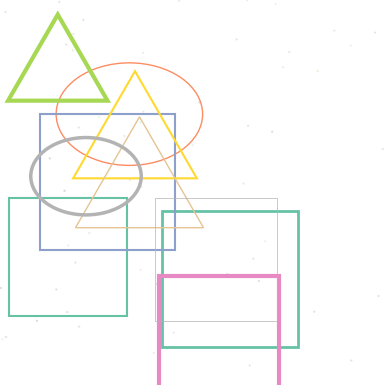[{"shape": "square", "thickness": 1.5, "radius": 0.77, "center": [0.176, 0.332]}, {"shape": "square", "thickness": 2, "radius": 0.88, "center": [0.597, 0.275]}, {"shape": "oval", "thickness": 1, "radius": 0.95, "center": [0.336, 0.704]}, {"shape": "square", "thickness": 1.5, "radius": 0.88, "center": [0.28, 0.527]}, {"shape": "square", "thickness": 3, "radius": 0.78, "center": [0.568, 0.129]}, {"shape": "triangle", "thickness": 3, "radius": 0.75, "center": [0.15, 0.813]}, {"shape": "triangle", "thickness": 1.5, "radius": 0.93, "center": [0.351, 0.63]}, {"shape": "triangle", "thickness": 1, "radius": 0.96, "center": [0.362, 0.505]}, {"shape": "oval", "thickness": 2.5, "radius": 0.72, "center": [0.223, 0.542]}, {"shape": "square", "thickness": 0.5, "radius": 0.8, "center": [0.561, 0.326]}]